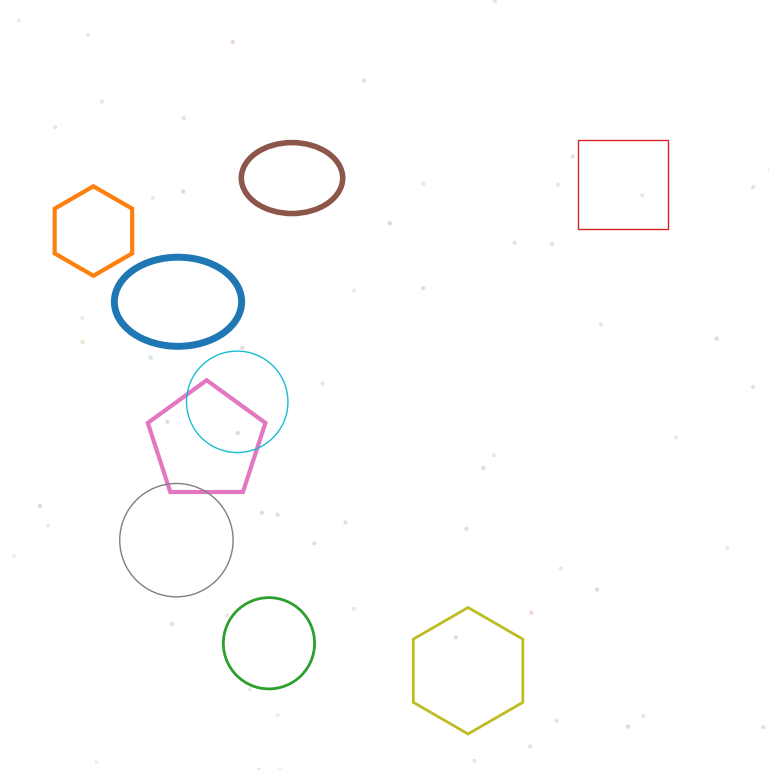[{"shape": "oval", "thickness": 2.5, "radius": 0.41, "center": [0.231, 0.608]}, {"shape": "hexagon", "thickness": 1.5, "radius": 0.29, "center": [0.121, 0.7]}, {"shape": "circle", "thickness": 1, "radius": 0.3, "center": [0.349, 0.165]}, {"shape": "square", "thickness": 0.5, "radius": 0.29, "center": [0.809, 0.76]}, {"shape": "oval", "thickness": 2, "radius": 0.33, "center": [0.379, 0.769]}, {"shape": "pentagon", "thickness": 1.5, "radius": 0.4, "center": [0.268, 0.426]}, {"shape": "circle", "thickness": 0.5, "radius": 0.37, "center": [0.229, 0.299]}, {"shape": "hexagon", "thickness": 1, "radius": 0.41, "center": [0.608, 0.129]}, {"shape": "circle", "thickness": 0.5, "radius": 0.33, "center": [0.308, 0.478]}]